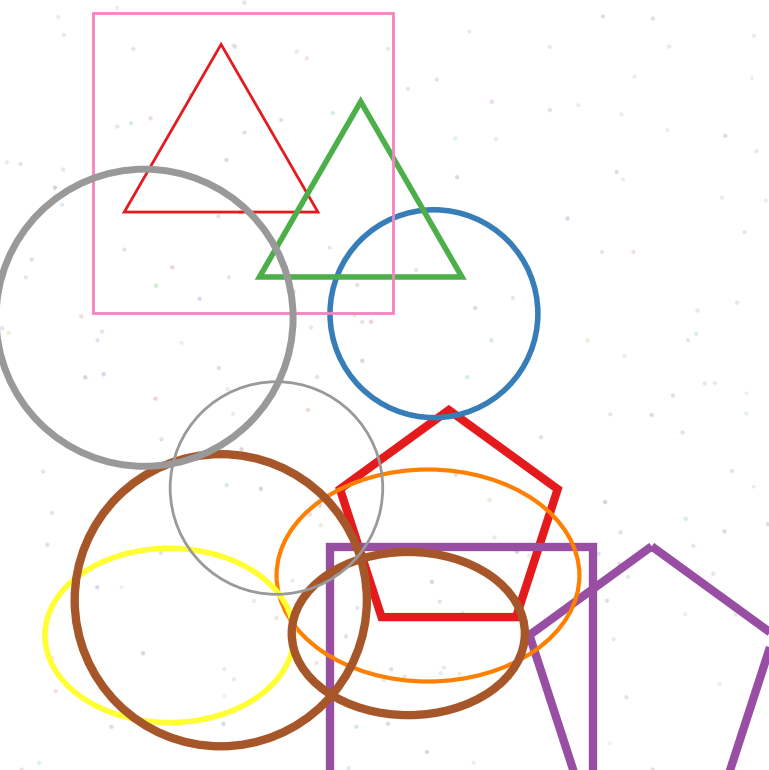[{"shape": "triangle", "thickness": 1, "radius": 0.73, "center": [0.287, 0.797]}, {"shape": "pentagon", "thickness": 3, "radius": 0.74, "center": [0.583, 0.319]}, {"shape": "circle", "thickness": 2, "radius": 0.67, "center": [0.564, 0.593]}, {"shape": "triangle", "thickness": 2, "radius": 0.76, "center": [0.468, 0.716]}, {"shape": "square", "thickness": 3, "radius": 0.85, "center": [0.599, 0.119]}, {"shape": "pentagon", "thickness": 3, "radius": 0.83, "center": [0.846, 0.124]}, {"shape": "oval", "thickness": 1.5, "radius": 0.98, "center": [0.556, 0.253]}, {"shape": "oval", "thickness": 2, "radius": 0.81, "center": [0.22, 0.175]}, {"shape": "oval", "thickness": 3, "radius": 0.76, "center": [0.53, 0.177]}, {"shape": "circle", "thickness": 3, "radius": 0.95, "center": [0.287, 0.22]}, {"shape": "square", "thickness": 1, "radius": 0.97, "center": [0.316, 0.788]}, {"shape": "circle", "thickness": 2.5, "radius": 0.96, "center": [0.188, 0.587]}, {"shape": "circle", "thickness": 1, "radius": 0.69, "center": [0.359, 0.366]}]